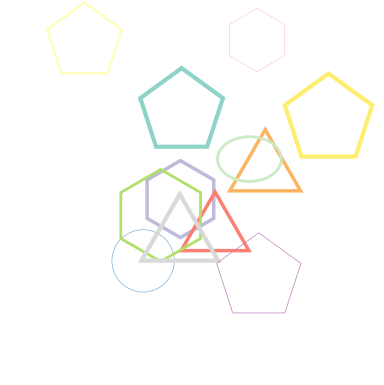[{"shape": "pentagon", "thickness": 3, "radius": 0.56, "center": [0.472, 0.71]}, {"shape": "pentagon", "thickness": 1.5, "radius": 0.51, "center": [0.219, 0.892]}, {"shape": "hexagon", "thickness": 2.5, "radius": 0.5, "center": [0.469, 0.483]}, {"shape": "triangle", "thickness": 2.5, "radius": 0.51, "center": [0.559, 0.4]}, {"shape": "circle", "thickness": 0.5, "radius": 0.4, "center": [0.372, 0.322]}, {"shape": "triangle", "thickness": 2.5, "radius": 0.53, "center": [0.689, 0.557]}, {"shape": "hexagon", "thickness": 2, "radius": 0.6, "center": [0.417, 0.44]}, {"shape": "hexagon", "thickness": 0.5, "radius": 0.41, "center": [0.667, 0.896]}, {"shape": "triangle", "thickness": 3, "radius": 0.58, "center": [0.467, 0.381]}, {"shape": "pentagon", "thickness": 0.5, "radius": 0.58, "center": [0.672, 0.28]}, {"shape": "oval", "thickness": 2, "radius": 0.41, "center": [0.648, 0.587]}, {"shape": "pentagon", "thickness": 3, "radius": 0.6, "center": [0.853, 0.69]}]